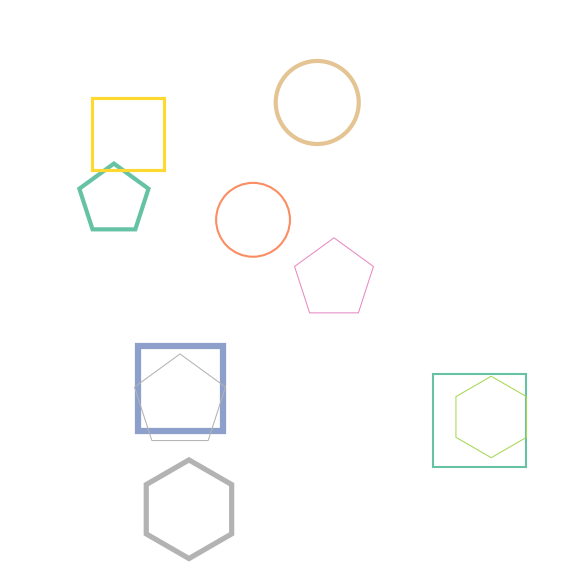[{"shape": "pentagon", "thickness": 2, "radius": 0.31, "center": [0.197, 0.653]}, {"shape": "square", "thickness": 1, "radius": 0.4, "center": [0.831, 0.271]}, {"shape": "circle", "thickness": 1, "radius": 0.32, "center": [0.438, 0.619]}, {"shape": "square", "thickness": 3, "radius": 0.37, "center": [0.312, 0.327]}, {"shape": "pentagon", "thickness": 0.5, "radius": 0.36, "center": [0.578, 0.515]}, {"shape": "hexagon", "thickness": 0.5, "radius": 0.35, "center": [0.851, 0.277]}, {"shape": "square", "thickness": 1.5, "radius": 0.31, "center": [0.222, 0.768]}, {"shape": "circle", "thickness": 2, "radius": 0.36, "center": [0.549, 0.822]}, {"shape": "pentagon", "thickness": 0.5, "radius": 0.41, "center": [0.312, 0.303]}, {"shape": "hexagon", "thickness": 2.5, "radius": 0.43, "center": [0.327, 0.117]}]